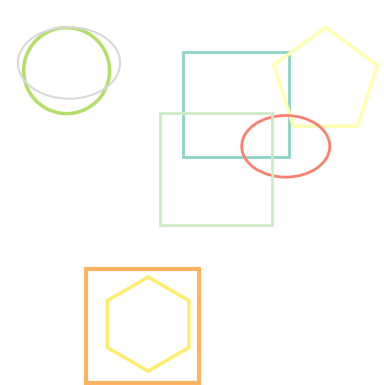[{"shape": "square", "thickness": 2, "radius": 0.68, "center": [0.613, 0.728]}, {"shape": "pentagon", "thickness": 2.5, "radius": 0.71, "center": [0.846, 0.787]}, {"shape": "oval", "thickness": 2, "radius": 0.57, "center": [0.742, 0.62]}, {"shape": "square", "thickness": 3, "radius": 0.74, "center": [0.371, 0.153]}, {"shape": "circle", "thickness": 2.5, "radius": 0.56, "center": [0.173, 0.817]}, {"shape": "oval", "thickness": 1.5, "radius": 0.66, "center": [0.179, 0.836]}, {"shape": "square", "thickness": 2, "radius": 0.73, "center": [0.562, 0.562]}, {"shape": "hexagon", "thickness": 2.5, "radius": 0.61, "center": [0.385, 0.158]}]